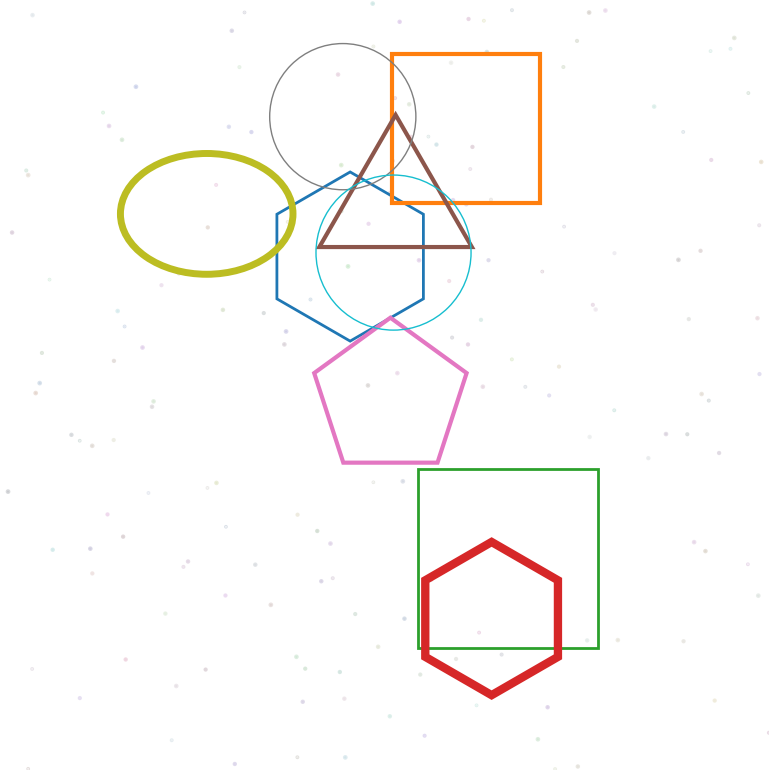[{"shape": "hexagon", "thickness": 1, "radius": 0.55, "center": [0.455, 0.667]}, {"shape": "square", "thickness": 1.5, "radius": 0.48, "center": [0.605, 0.833]}, {"shape": "square", "thickness": 1, "radius": 0.58, "center": [0.66, 0.274]}, {"shape": "hexagon", "thickness": 3, "radius": 0.5, "center": [0.638, 0.197]}, {"shape": "triangle", "thickness": 1.5, "radius": 0.57, "center": [0.514, 0.736]}, {"shape": "pentagon", "thickness": 1.5, "radius": 0.52, "center": [0.507, 0.483]}, {"shape": "circle", "thickness": 0.5, "radius": 0.47, "center": [0.445, 0.848]}, {"shape": "oval", "thickness": 2.5, "radius": 0.56, "center": [0.268, 0.722]}, {"shape": "circle", "thickness": 0.5, "radius": 0.5, "center": [0.511, 0.672]}]